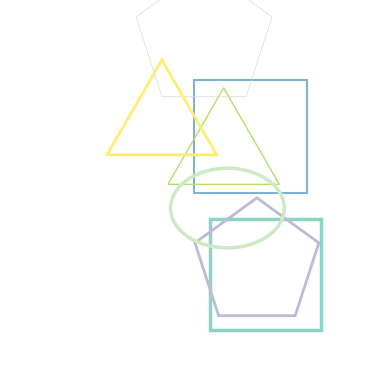[{"shape": "square", "thickness": 2.5, "radius": 0.72, "center": [0.69, 0.288]}, {"shape": "pentagon", "thickness": 2, "radius": 0.85, "center": [0.667, 0.317]}, {"shape": "square", "thickness": 1.5, "radius": 0.73, "center": [0.65, 0.647]}, {"shape": "triangle", "thickness": 1, "radius": 0.84, "center": [0.581, 0.605]}, {"shape": "pentagon", "thickness": 0.5, "radius": 0.93, "center": [0.53, 0.899]}, {"shape": "oval", "thickness": 2.5, "radius": 0.74, "center": [0.591, 0.46]}, {"shape": "triangle", "thickness": 2, "radius": 0.82, "center": [0.42, 0.68]}]